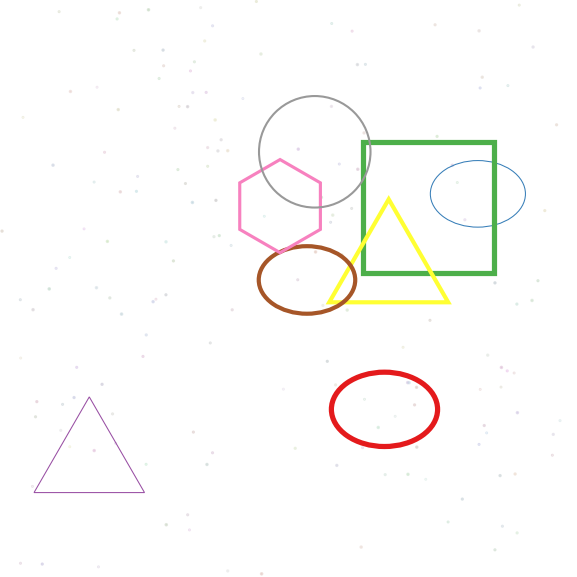[{"shape": "oval", "thickness": 2.5, "radius": 0.46, "center": [0.666, 0.29]}, {"shape": "oval", "thickness": 0.5, "radius": 0.41, "center": [0.828, 0.663]}, {"shape": "square", "thickness": 2.5, "radius": 0.57, "center": [0.742, 0.639]}, {"shape": "triangle", "thickness": 0.5, "radius": 0.55, "center": [0.155, 0.201]}, {"shape": "triangle", "thickness": 2, "radius": 0.59, "center": [0.673, 0.535]}, {"shape": "oval", "thickness": 2, "radius": 0.42, "center": [0.532, 0.514]}, {"shape": "hexagon", "thickness": 1.5, "radius": 0.4, "center": [0.485, 0.642]}, {"shape": "circle", "thickness": 1, "radius": 0.48, "center": [0.545, 0.736]}]